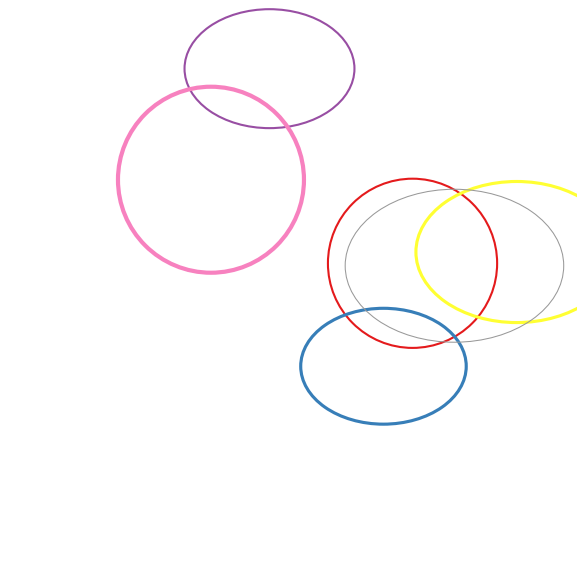[{"shape": "circle", "thickness": 1, "radius": 0.73, "center": [0.714, 0.543]}, {"shape": "oval", "thickness": 1.5, "radius": 0.72, "center": [0.664, 0.365]}, {"shape": "oval", "thickness": 1, "radius": 0.74, "center": [0.467, 0.88]}, {"shape": "oval", "thickness": 1.5, "radius": 0.87, "center": [0.895, 0.563]}, {"shape": "circle", "thickness": 2, "radius": 0.81, "center": [0.365, 0.688]}, {"shape": "oval", "thickness": 0.5, "radius": 0.95, "center": [0.787, 0.539]}]